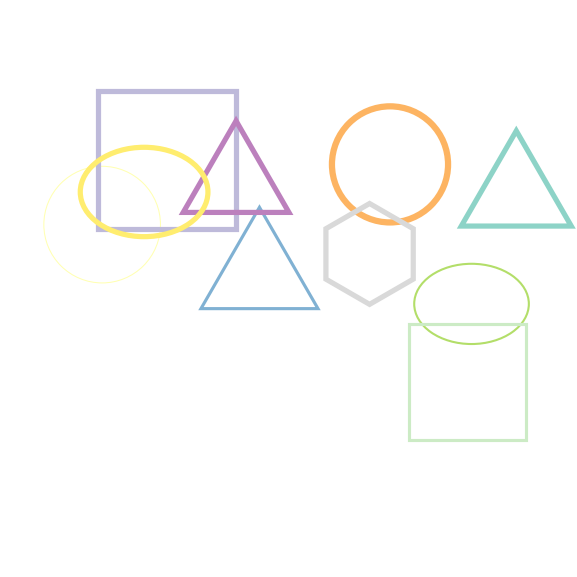[{"shape": "triangle", "thickness": 2.5, "radius": 0.55, "center": [0.894, 0.663]}, {"shape": "circle", "thickness": 0.5, "radius": 0.5, "center": [0.177, 0.61]}, {"shape": "square", "thickness": 2.5, "radius": 0.6, "center": [0.289, 0.722]}, {"shape": "triangle", "thickness": 1.5, "radius": 0.58, "center": [0.449, 0.523]}, {"shape": "circle", "thickness": 3, "radius": 0.5, "center": [0.675, 0.714]}, {"shape": "oval", "thickness": 1, "radius": 0.5, "center": [0.816, 0.473]}, {"shape": "hexagon", "thickness": 2.5, "radius": 0.44, "center": [0.64, 0.559]}, {"shape": "triangle", "thickness": 2.5, "radius": 0.53, "center": [0.409, 0.684]}, {"shape": "square", "thickness": 1.5, "radius": 0.5, "center": [0.809, 0.337]}, {"shape": "oval", "thickness": 2.5, "radius": 0.55, "center": [0.25, 0.667]}]